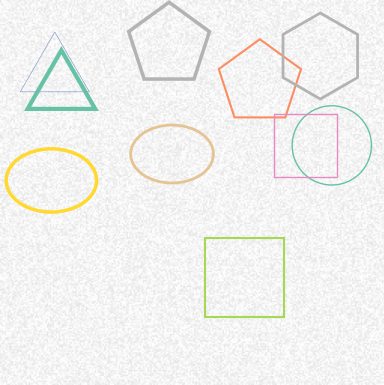[{"shape": "triangle", "thickness": 3, "radius": 0.51, "center": [0.159, 0.768]}, {"shape": "circle", "thickness": 1, "radius": 0.51, "center": [0.862, 0.622]}, {"shape": "pentagon", "thickness": 1.5, "radius": 0.56, "center": [0.675, 0.786]}, {"shape": "triangle", "thickness": 0.5, "radius": 0.52, "center": [0.142, 0.813]}, {"shape": "square", "thickness": 1, "radius": 0.41, "center": [0.794, 0.622]}, {"shape": "square", "thickness": 1.5, "radius": 0.51, "center": [0.635, 0.28]}, {"shape": "oval", "thickness": 2.5, "radius": 0.59, "center": [0.133, 0.531]}, {"shape": "oval", "thickness": 2, "radius": 0.54, "center": [0.447, 0.6]}, {"shape": "pentagon", "thickness": 2.5, "radius": 0.55, "center": [0.439, 0.884]}, {"shape": "hexagon", "thickness": 2, "radius": 0.56, "center": [0.832, 0.855]}]